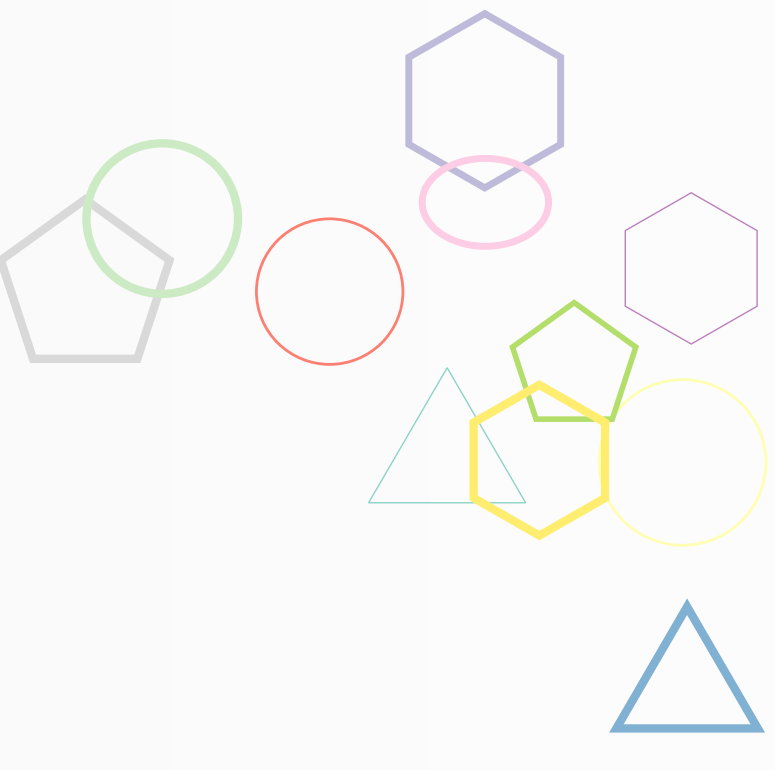[{"shape": "triangle", "thickness": 0.5, "radius": 0.58, "center": [0.577, 0.406]}, {"shape": "circle", "thickness": 1, "radius": 0.54, "center": [0.881, 0.399]}, {"shape": "hexagon", "thickness": 2.5, "radius": 0.57, "center": [0.625, 0.869]}, {"shape": "circle", "thickness": 1, "radius": 0.47, "center": [0.425, 0.621]}, {"shape": "triangle", "thickness": 3, "radius": 0.53, "center": [0.887, 0.107]}, {"shape": "pentagon", "thickness": 2, "radius": 0.42, "center": [0.741, 0.523]}, {"shape": "oval", "thickness": 2.5, "radius": 0.41, "center": [0.626, 0.737]}, {"shape": "pentagon", "thickness": 3, "radius": 0.57, "center": [0.11, 0.627]}, {"shape": "hexagon", "thickness": 0.5, "radius": 0.49, "center": [0.892, 0.651]}, {"shape": "circle", "thickness": 3, "radius": 0.49, "center": [0.209, 0.716]}, {"shape": "hexagon", "thickness": 3, "radius": 0.49, "center": [0.696, 0.402]}]